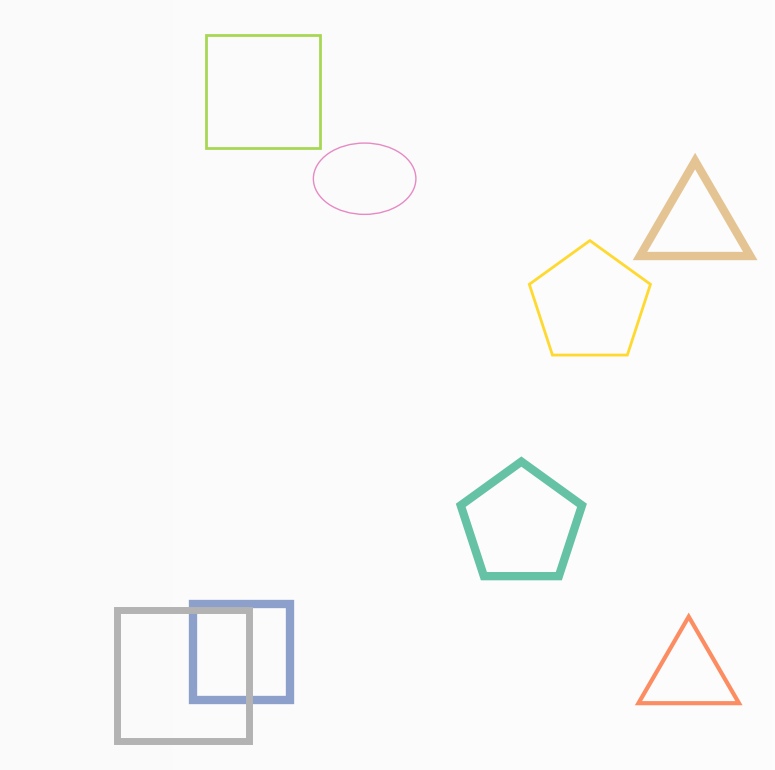[{"shape": "pentagon", "thickness": 3, "radius": 0.41, "center": [0.673, 0.318]}, {"shape": "triangle", "thickness": 1.5, "radius": 0.37, "center": [0.889, 0.124]}, {"shape": "square", "thickness": 3, "radius": 0.31, "center": [0.312, 0.153]}, {"shape": "oval", "thickness": 0.5, "radius": 0.33, "center": [0.47, 0.768]}, {"shape": "square", "thickness": 1, "radius": 0.37, "center": [0.34, 0.881]}, {"shape": "pentagon", "thickness": 1, "radius": 0.41, "center": [0.761, 0.605]}, {"shape": "triangle", "thickness": 3, "radius": 0.41, "center": [0.897, 0.709]}, {"shape": "square", "thickness": 2.5, "radius": 0.43, "center": [0.236, 0.122]}]